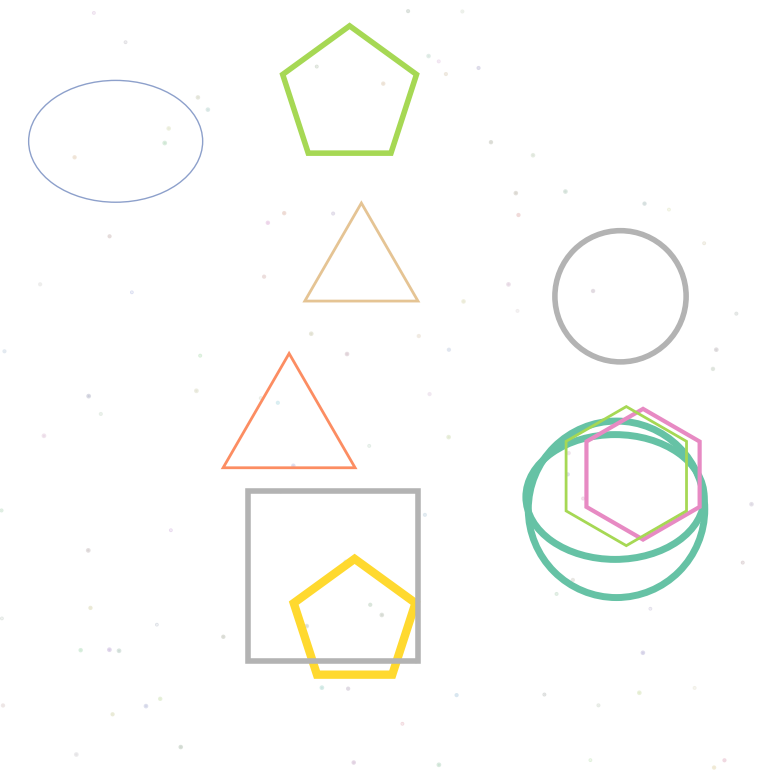[{"shape": "circle", "thickness": 2.5, "radius": 0.57, "center": [0.801, 0.339]}, {"shape": "oval", "thickness": 2.5, "radius": 0.58, "center": [0.799, 0.355]}, {"shape": "triangle", "thickness": 1, "radius": 0.49, "center": [0.375, 0.442]}, {"shape": "oval", "thickness": 0.5, "radius": 0.57, "center": [0.15, 0.816]}, {"shape": "hexagon", "thickness": 1.5, "radius": 0.42, "center": [0.835, 0.384]}, {"shape": "hexagon", "thickness": 1, "radius": 0.45, "center": [0.813, 0.382]}, {"shape": "pentagon", "thickness": 2, "radius": 0.46, "center": [0.454, 0.875]}, {"shape": "pentagon", "thickness": 3, "radius": 0.42, "center": [0.461, 0.191]}, {"shape": "triangle", "thickness": 1, "radius": 0.42, "center": [0.469, 0.651]}, {"shape": "circle", "thickness": 2, "radius": 0.43, "center": [0.806, 0.615]}, {"shape": "square", "thickness": 2, "radius": 0.55, "center": [0.432, 0.252]}]